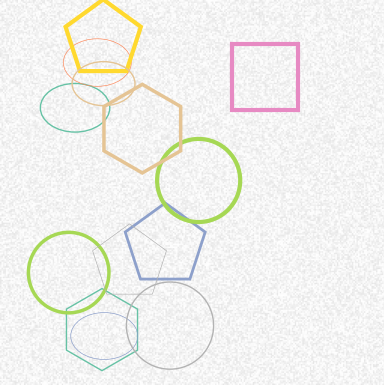[{"shape": "oval", "thickness": 1, "radius": 0.45, "center": [0.195, 0.72]}, {"shape": "hexagon", "thickness": 1, "radius": 0.53, "center": [0.265, 0.144]}, {"shape": "oval", "thickness": 0.5, "radius": 0.44, "center": [0.253, 0.838]}, {"shape": "oval", "thickness": 0.5, "radius": 0.44, "center": [0.271, 0.127]}, {"shape": "pentagon", "thickness": 2, "radius": 0.55, "center": [0.429, 0.364]}, {"shape": "square", "thickness": 3, "radius": 0.43, "center": [0.689, 0.8]}, {"shape": "circle", "thickness": 2.5, "radius": 0.52, "center": [0.178, 0.292]}, {"shape": "circle", "thickness": 3, "radius": 0.54, "center": [0.516, 0.531]}, {"shape": "pentagon", "thickness": 3, "radius": 0.51, "center": [0.268, 0.899]}, {"shape": "hexagon", "thickness": 2.5, "radius": 0.58, "center": [0.37, 0.666]}, {"shape": "oval", "thickness": 1, "radius": 0.41, "center": [0.269, 0.783]}, {"shape": "circle", "thickness": 1, "radius": 0.57, "center": [0.442, 0.154]}, {"shape": "pentagon", "thickness": 0.5, "radius": 0.5, "center": [0.336, 0.318]}]